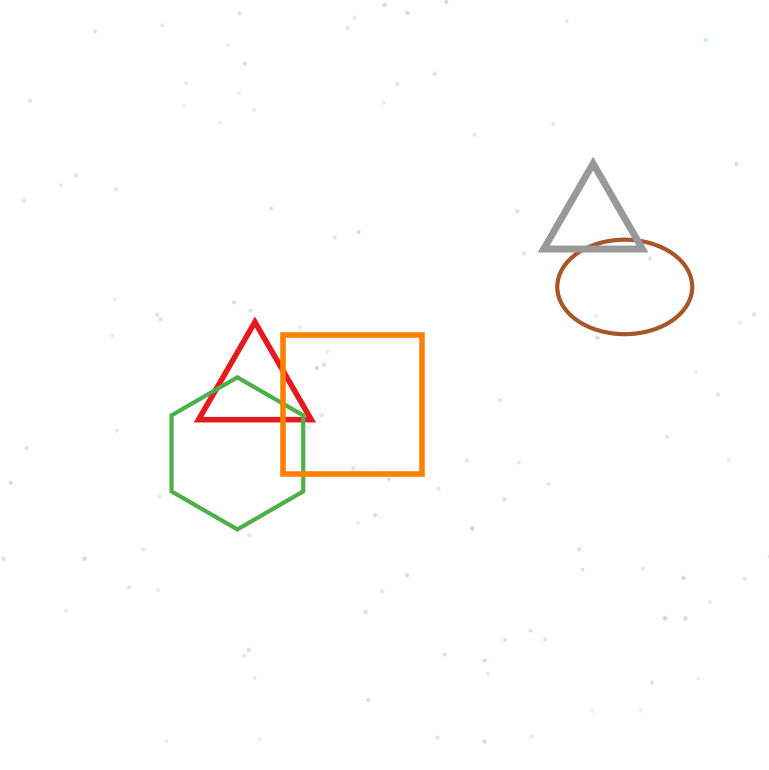[{"shape": "triangle", "thickness": 2, "radius": 0.42, "center": [0.331, 0.497]}, {"shape": "hexagon", "thickness": 1.5, "radius": 0.49, "center": [0.308, 0.411]}, {"shape": "square", "thickness": 2, "radius": 0.45, "center": [0.458, 0.474]}, {"shape": "oval", "thickness": 1.5, "radius": 0.44, "center": [0.811, 0.627]}, {"shape": "triangle", "thickness": 2.5, "radius": 0.37, "center": [0.77, 0.714]}]